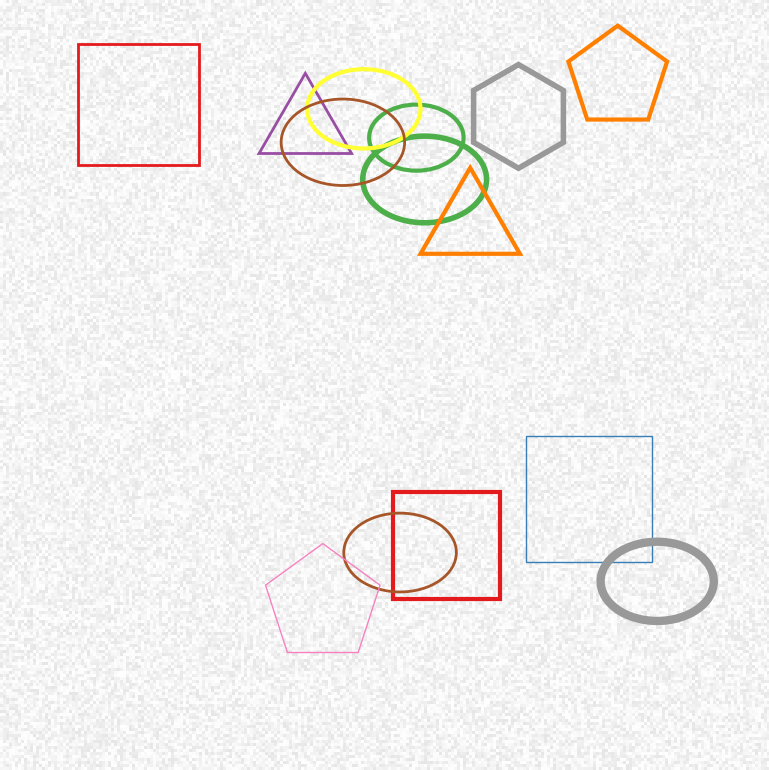[{"shape": "square", "thickness": 1.5, "radius": 0.35, "center": [0.58, 0.292]}, {"shape": "square", "thickness": 1, "radius": 0.39, "center": [0.18, 0.864]}, {"shape": "square", "thickness": 0.5, "radius": 0.41, "center": [0.765, 0.352]}, {"shape": "oval", "thickness": 1.5, "radius": 0.31, "center": [0.541, 0.821]}, {"shape": "oval", "thickness": 2, "radius": 0.4, "center": [0.552, 0.767]}, {"shape": "triangle", "thickness": 1, "radius": 0.35, "center": [0.397, 0.835]}, {"shape": "pentagon", "thickness": 1.5, "radius": 0.34, "center": [0.802, 0.899]}, {"shape": "triangle", "thickness": 1.5, "radius": 0.37, "center": [0.611, 0.708]}, {"shape": "oval", "thickness": 1.5, "radius": 0.37, "center": [0.473, 0.859]}, {"shape": "oval", "thickness": 1, "radius": 0.4, "center": [0.445, 0.815]}, {"shape": "oval", "thickness": 1, "radius": 0.37, "center": [0.52, 0.282]}, {"shape": "pentagon", "thickness": 0.5, "radius": 0.39, "center": [0.419, 0.216]}, {"shape": "oval", "thickness": 3, "radius": 0.37, "center": [0.854, 0.245]}, {"shape": "hexagon", "thickness": 2, "radius": 0.34, "center": [0.673, 0.849]}]